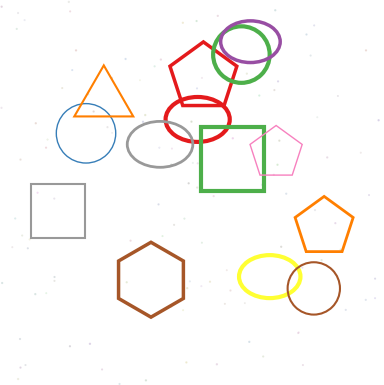[{"shape": "oval", "thickness": 3, "radius": 0.42, "center": [0.513, 0.69]}, {"shape": "pentagon", "thickness": 2.5, "radius": 0.46, "center": [0.528, 0.8]}, {"shape": "circle", "thickness": 1, "radius": 0.39, "center": [0.223, 0.654]}, {"shape": "circle", "thickness": 3, "radius": 0.37, "center": [0.627, 0.858]}, {"shape": "square", "thickness": 3, "radius": 0.41, "center": [0.604, 0.587]}, {"shape": "oval", "thickness": 2.5, "radius": 0.39, "center": [0.65, 0.892]}, {"shape": "triangle", "thickness": 1.5, "radius": 0.44, "center": [0.27, 0.742]}, {"shape": "pentagon", "thickness": 2, "radius": 0.4, "center": [0.842, 0.411]}, {"shape": "oval", "thickness": 3, "radius": 0.4, "center": [0.701, 0.282]}, {"shape": "hexagon", "thickness": 2.5, "radius": 0.49, "center": [0.392, 0.273]}, {"shape": "circle", "thickness": 1.5, "radius": 0.34, "center": [0.815, 0.251]}, {"shape": "pentagon", "thickness": 1, "radius": 0.36, "center": [0.717, 0.603]}, {"shape": "square", "thickness": 1.5, "radius": 0.35, "center": [0.151, 0.451]}, {"shape": "oval", "thickness": 2, "radius": 0.43, "center": [0.416, 0.625]}]